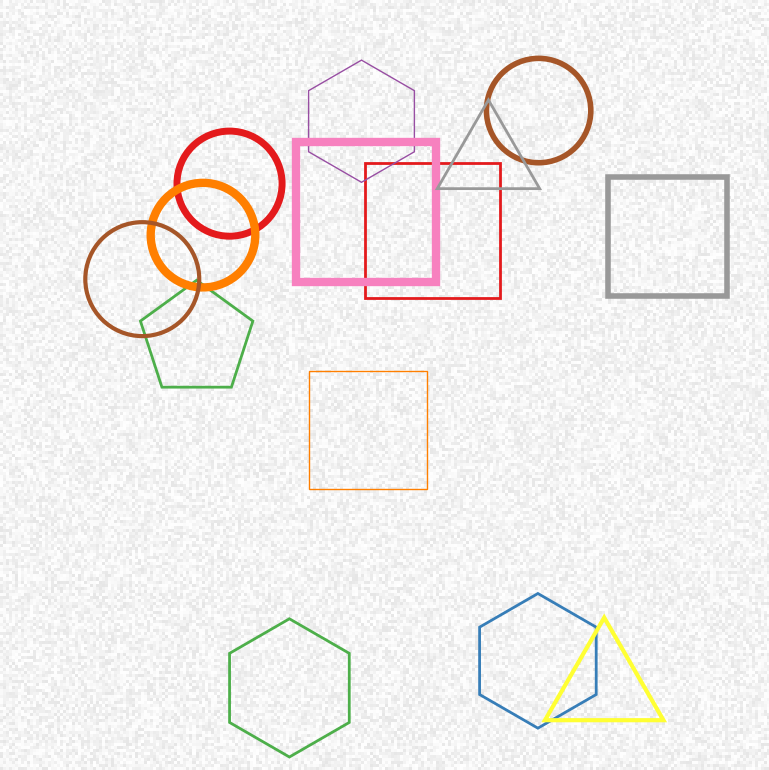[{"shape": "circle", "thickness": 2.5, "radius": 0.34, "center": [0.298, 0.762]}, {"shape": "square", "thickness": 1, "radius": 0.44, "center": [0.561, 0.7]}, {"shape": "hexagon", "thickness": 1, "radius": 0.44, "center": [0.699, 0.142]}, {"shape": "pentagon", "thickness": 1, "radius": 0.38, "center": [0.255, 0.559]}, {"shape": "hexagon", "thickness": 1, "radius": 0.45, "center": [0.376, 0.107]}, {"shape": "hexagon", "thickness": 0.5, "radius": 0.4, "center": [0.469, 0.843]}, {"shape": "square", "thickness": 0.5, "radius": 0.38, "center": [0.478, 0.441]}, {"shape": "circle", "thickness": 3, "radius": 0.34, "center": [0.264, 0.695]}, {"shape": "triangle", "thickness": 1.5, "radius": 0.44, "center": [0.785, 0.109]}, {"shape": "circle", "thickness": 1.5, "radius": 0.37, "center": [0.185, 0.637]}, {"shape": "circle", "thickness": 2, "radius": 0.34, "center": [0.7, 0.856]}, {"shape": "square", "thickness": 3, "radius": 0.45, "center": [0.476, 0.725]}, {"shape": "square", "thickness": 2, "radius": 0.39, "center": [0.867, 0.693]}, {"shape": "triangle", "thickness": 1, "radius": 0.38, "center": [0.634, 0.793]}]